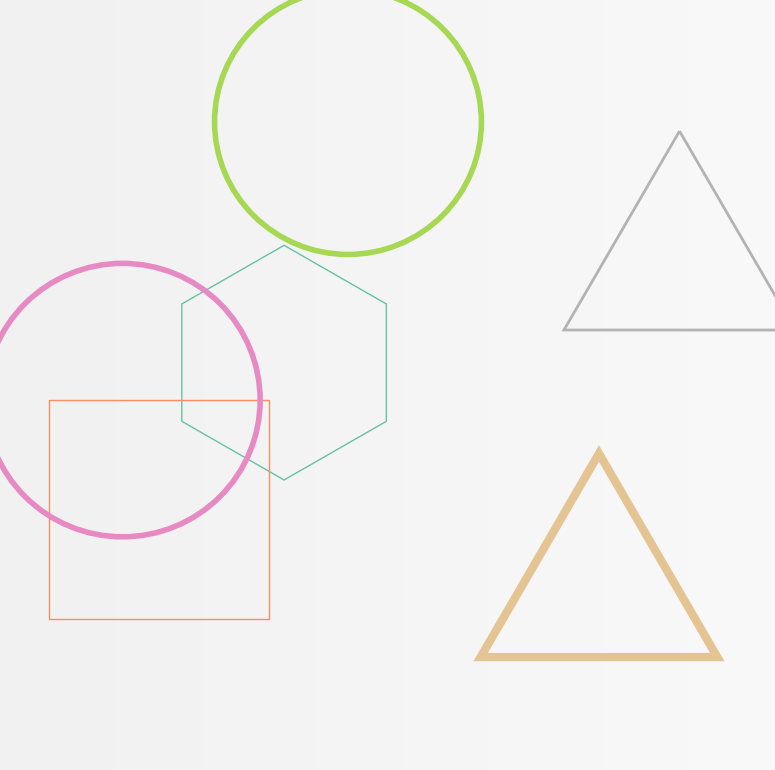[{"shape": "hexagon", "thickness": 0.5, "radius": 0.76, "center": [0.367, 0.529]}, {"shape": "square", "thickness": 0.5, "radius": 0.71, "center": [0.205, 0.338]}, {"shape": "circle", "thickness": 2, "radius": 0.89, "center": [0.158, 0.48]}, {"shape": "circle", "thickness": 2, "radius": 0.86, "center": [0.449, 0.842]}, {"shape": "triangle", "thickness": 3, "radius": 0.88, "center": [0.773, 0.235]}, {"shape": "triangle", "thickness": 1, "radius": 0.86, "center": [0.877, 0.658]}]